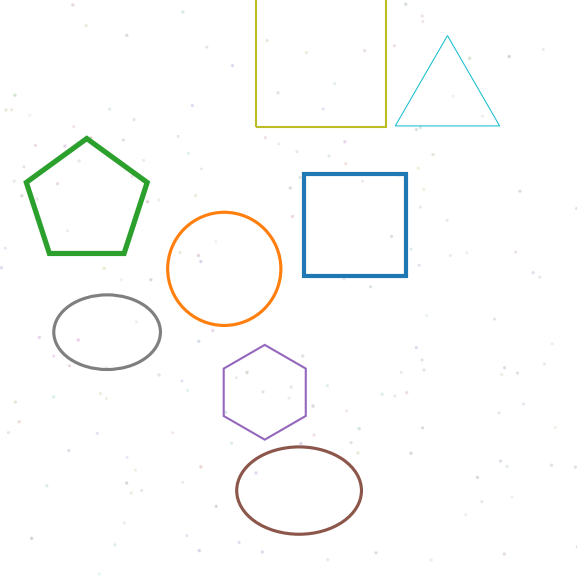[{"shape": "square", "thickness": 2, "radius": 0.44, "center": [0.615, 0.609]}, {"shape": "circle", "thickness": 1.5, "radius": 0.49, "center": [0.388, 0.534]}, {"shape": "pentagon", "thickness": 2.5, "radius": 0.55, "center": [0.15, 0.649]}, {"shape": "hexagon", "thickness": 1, "radius": 0.41, "center": [0.458, 0.32]}, {"shape": "oval", "thickness": 1.5, "radius": 0.54, "center": [0.518, 0.15]}, {"shape": "oval", "thickness": 1.5, "radius": 0.46, "center": [0.185, 0.424]}, {"shape": "square", "thickness": 1, "radius": 0.56, "center": [0.557, 0.893]}, {"shape": "triangle", "thickness": 0.5, "radius": 0.52, "center": [0.775, 0.833]}]